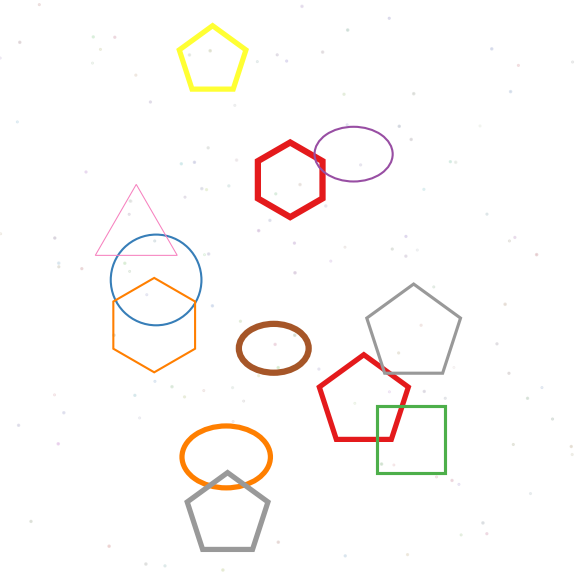[{"shape": "hexagon", "thickness": 3, "radius": 0.32, "center": [0.503, 0.688]}, {"shape": "pentagon", "thickness": 2.5, "radius": 0.41, "center": [0.63, 0.304]}, {"shape": "circle", "thickness": 1, "radius": 0.39, "center": [0.27, 0.514]}, {"shape": "square", "thickness": 1.5, "radius": 0.29, "center": [0.711, 0.238]}, {"shape": "oval", "thickness": 1, "radius": 0.34, "center": [0.612, 0.732]}, {"shape": "oval", "thickness": 2.5, "radius": 0.38, "center": [0.392, 0.208]}, {"shape": "hexagon", "thickness": 1, "radius": 0.41, "center": [0.267, 0.436]}, {"shape": "pentagon", "thickness": 2.5, "radius": 0.3, "center": [0.368, 0.894]}, {"shape": "oval", "thickness": 3, "radius": 0.3, "center": [0.474, 0.396]}, {"shape": "triangle", "thickness": 0.5, "radius": 0.41, "center": [0.236, 0.598]}, {"shape": "pentagon", "thickness": 1.5, "radius": 0.43, "center": [0.716, 0.422]}, {"shape": "pentagon", "thickness": 2.5, "radius": 0.37, "center": [0.394, 0.107]}]